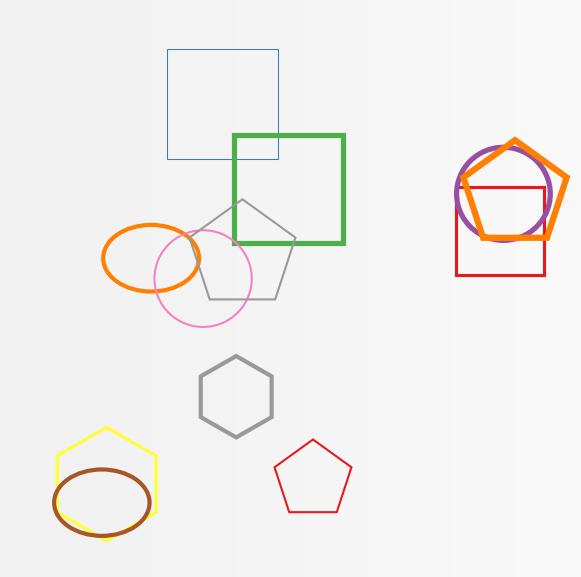[{"shape": "pentagon", "thickness": 1, "radius": 0.35, "center": [0.538, 0.169]}, {"shape": "square", "thickness": 1.5, "radius": 0.38, "center": [0.861, 0.599]}, {"shape": "square", "thickness": 0.5, "radius": 0.48, "center": [0.382, 0.819]}, {"shape": "square", "thickness": 2.5, "radius": 0.47, "center": [0.496, 0.672]}, {"shape": "circle", "thickness": 2.5, "radius": 0.4, "center": [0.866, 0.664]}, {"shape": "pentagon", "thickness": 3, "radius": 0.47, "center": [0.886, 0.663]}, {"shape": "oval", "thickness": 2, "radius": 0.41, "center": [0.26, 0.552]}, {"shape": "hexagon", "thickness": 1.5, "radius": 0.49, "center": [0.184, 0.161]}, {"shape": "oval", "thickness": 2, "radius": 0.41, "center": [0.175, 0.129]}, {"shape": "circle", "thickness": 1, "radius": 0.42, "center": [0.349, 0.517]}, {"shape": "hexagon", "thickness": 2, "radius": 0.35, "center": [0.406, 0.312]}, {"shape": "pentagon", "thickness": 1, "radius": 0.48, "center": [0.417, 0.558]}]